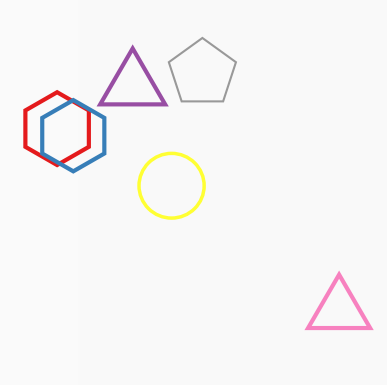[{"shape": "hexagon", "thickness": 3, "radius": 0.47, "center": [0.147, 0.666]}, {"shape": "hexagon", "thickness": 3, "radius": 0.46, "center": [0.189, 0.648]}, {"shape": "triangle", "thickness": 3, "radius": 0.48, "center": [0.342, 0.777]}, {"shape": "circle", "thickness": 2.5, "radius": 0.42, "center": [0.443, 0.518]}, {"shape": "triangle", "thickness": 3, "radius": 0.46, "center": [0.875, 0.194]}, {"shape": "pentagon", "thickness": 1.5, "radius": 0.46, "center": [0.522, 0.81]}]